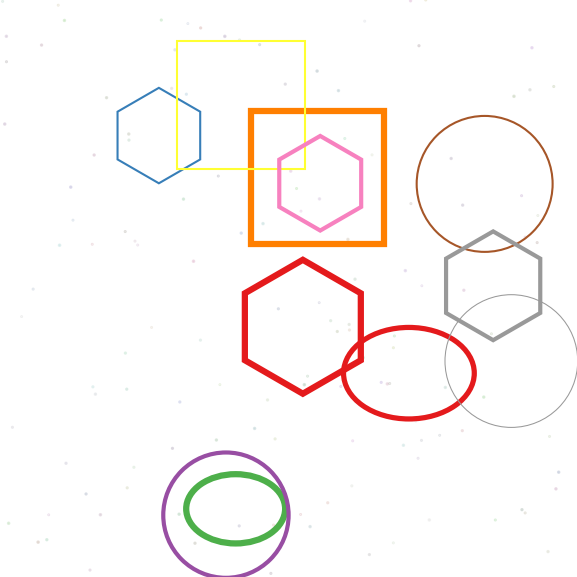[{"shape": "oval", "thickness": 2.5, "radius": 0.57, "center": [0.708, 0.353]}, {"shape": "hexagon", "thickness": 3, "radius": 0.58, "center": [0.524, 0.433]}, {"shape": "hexagon", "thickness": 1, "radius": 0.41, "center": [0.275, 0.764]}, {"shape": "oval", "thickness": 3, "radius": 0.43, "center": [0.408, 0.118]}, {"shape": "circle", "thickness": 2, "radius": 0.54, "center": [0.391, 0.107]}, {"shape": "square", "thickness": 3, "radius": 0.57, "center": [0.55, 0.692]}, {"shape": "square", "thickness": 1, "radius": 0.55, "center": [0.418, 0.817]}, {"shape": "circle", "thickness": 1, "radius": 0.59, "center": [0.839, 0.681]}, {"shape": "hexagon", "thickness": 2, "radius": 0.41, "center": [0.554, 0.682]}, {"shape": "circle", "thickness": 0.5, "radius": 0.57, "center": [0.885, 0.374]}, {"shape": "hexagon", "thickness": 2, "radius": 0.47, "center": [0.854, 0.504]}]